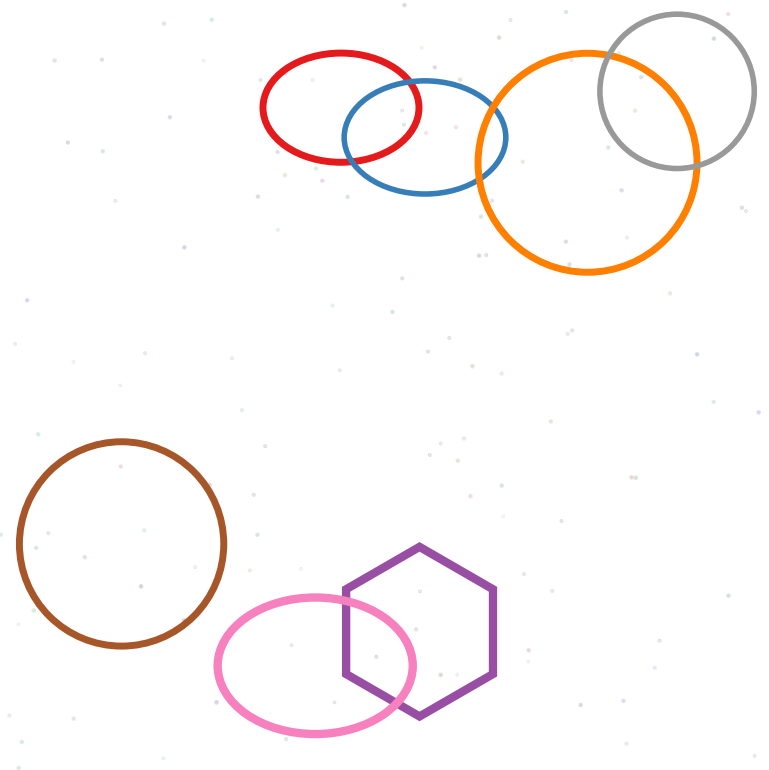[{"shape": "oval", "thickness": 2.5, "radius": 0.51, "center": [0.443, 0.86]}, {"shape": "oval", "thickness": 2, "radius": 0.52, "center": [0.552, 0.822]}, {"shape": "hexagon", "thickness": 3, "radius": 0.55, "center": [0.545, 0.18]}, {"shape": "circle", "thickness": 2.5, "radius": 0.71, "center": [0.763, 0.789]}, {"shape": "circle", "thickness": 2.5, "radius": 0.66, "center": [0.158, 0.294]}, {"shape": "oval", "thickness": 3, "radius": 0.63, "center": [0.409, 0.135]}, {"shape": "circle", "thickness": 2, "radius": 0.5, "center": [0.879, 0.881]}]